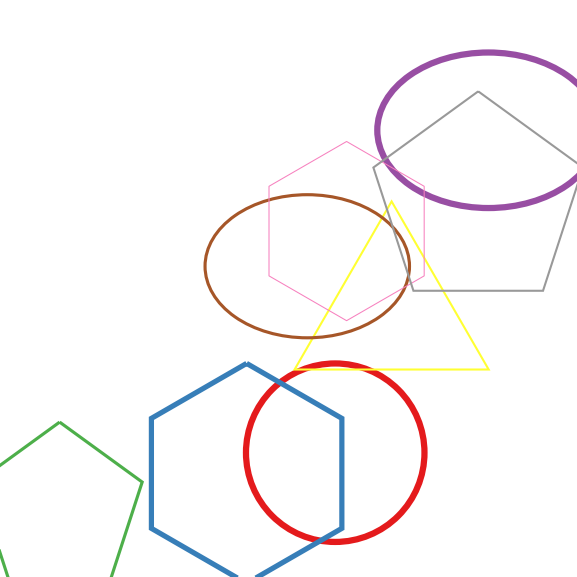[{"shape": "circle", "thickness": 3, "radius": 0.77, "center": [0.58, 0.215]}, {"shape": "hexagon", "thickness": 2.5, "radius": 0.95, "center": [0.427, 0.179]}, {"shape": "pentagon", "thickness": 1.5, "radius": 0.75, "center": [0.103, 0.118]}, {"shape": "oval", "thickness": 3, "radius": 0.96, "center": [0.846, 0.774]}, {"shape": "triangle", "thickness": 1, "radius": 0.97, "center": [0.678, 0.456]}, {"shape": "oval", "thickness": 1.5, "radius": 0.89, "center": [0.532, 0.538]}, {"shape": "hexagon", "thickness": 0.5, "radius": 0.78, "center": [0.6, 0.599]}, {"shape": "pentagon", "thickness": 1, "radius": 0.95, "center": [0.828, 0.65]}]